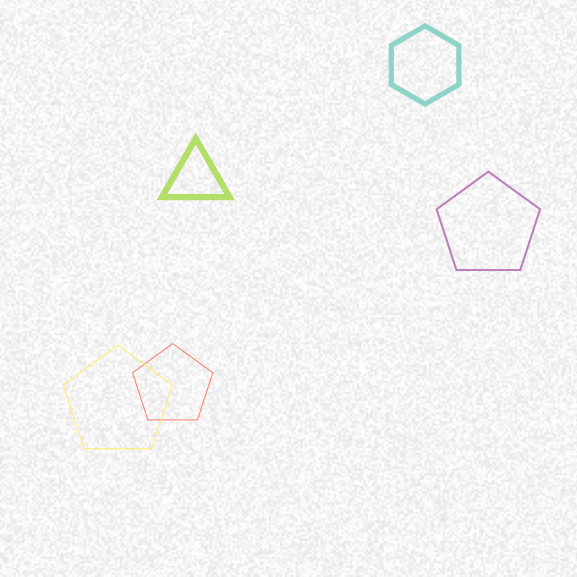[{"shape": "hexagon", "thickness": 2.5, "radius": 0.34, "center": [0.736, 0.887]}, {"shape": "pentagon", "thickness": 0.5, "radius": 0.37, "center": [0.299, 0.331]}, {"shape": "triangle", "thickness": 3, "radius": 0.34, "center": [0.339, 0.692]}, {"shape": "pentagon", "thickness": 1, "radius": 0.47, "center": [0.846, 0.608]}, {"shape": "pentagon", "thickness": 0.5, "radius": 0.5, "center": [0.204, 0.302]}]